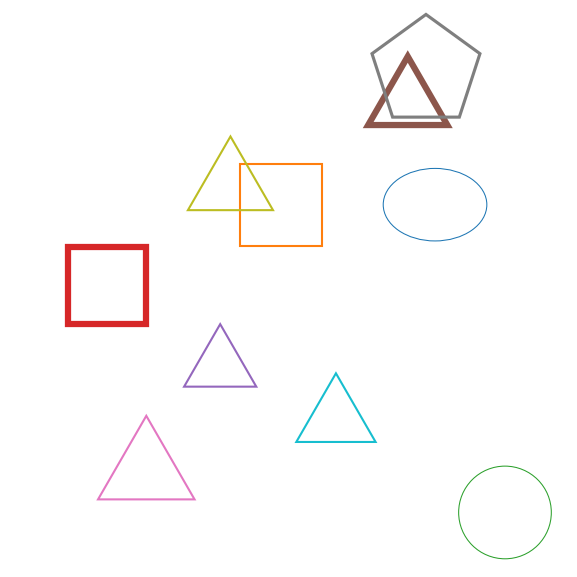[{"shape": "oval", "thickness": 0.5, "radius": 0.45, "center": [0.753, 0.645]}, {"shape": "square", "thickness": 1, "radius": 0.35, "center": [0.486, 0.644]}, {"shape": "circle", "thickness": 0.5, "radius": 0.4, "center": [0.874, 0.112]}, {"shape": "square", "thickness": 3, "radius": 0.33, "center": [0.186, 0.505]}, {"shape": "triangle", "thickness": 1, "radius": 0.36, "center": [0.381, 0.366]}, {"shape": "triangle", "thickness": 3, "radius": 0.4, "center": [0.706, 0.822]}, {"shape": "triangle", "thickness": 1, "radius": 0.48, "center": [0.253, 0.183]}, {"shape": "pentagon", "thickness": 1.5, "radius": 0.49, "center": [0.738, 0.876]}, {"shape": "triangle", "thickness": 1, "radius": 0.43, "center": [0.399, 0.678]}, {"shape": "triangle", "thickness": 1, "radius": 0.4, "center": [0.582, 0.273]}]